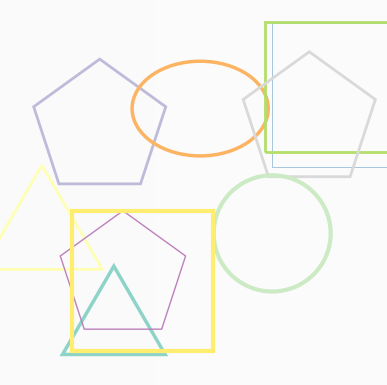[{"shape": "triangle", "thickness": 2.5, "radius": 0.76, "center": [0.294, 0.156]}, {"shape": "triangle", "thickness": 2, "radius": 0.9, "center": [0.108, 0.39]}, {"shape": "pentagon", "thickness": 2, "radius": 0.9, "center": [0.257, 0.667]}, {"shape": "square", "thickness": 0.5, "radius": 0.93, "center": [0.889, 0.753]}, {"shape": "oval", "thickness": 2.5, "radius": 0.88, "center": [0.517, 0.718]}, {"shape": "square", "thickness": 2, "radius": 0.84, "center": [0.851, 0.774]}, {"shape": "pentagon", "thickness": 2, "radius": 0.9, "center": [0.798, 0.686]}, {"shape": "pentagon", "thickness": 1, "radius": 0.85, "center": [0.317, 0.283]}, {"shape": "circle", "thickness": 3, "radius": 0.75, "center": [0.702, 0.394]}, {"shape": "square", "thickness": 3, "radius": 0.91, "center": [0.367, 0.271]}]